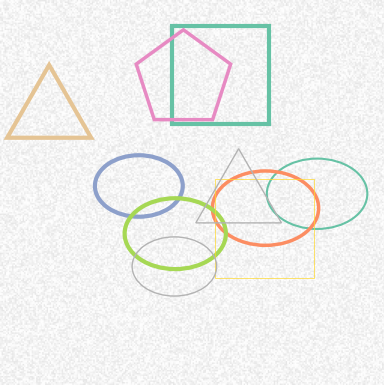[{"shape": "square", "thickness": 3, "radius": 0.63, "center": [0.572, 0.805]}, {"shape": "oval", "thickness": 1.5, "radius": 0.65, "center": [0.824, 0.497]}, {"shape": "oval", "thickness": 2.5, "radius": 0.69, "center": [0.69, 0.459]}, {"shape": "oval", "thickness": 3, "radius": 0.57, "center": [0.361, 0.517]}, {"shape": "pentagon", "thickness": 2.5, "radius": 0.64, "center": [0.476, 0.794]}, {"shape": "oval", "thickness": 3, "radius": 0.66, "center": [0.455, 0.393]}, {"shape": "square", "thickness": 0.5, "radius": 0.64, "center": [0.686, 0.406]}, {"shape": "triangle", "thickness": 3, "radius": 0.63, "center": [0.128, 0.705]}, {"shape": "oval", "thickness": 1, "radius": 0.55, "center": [0.453, 0.308]}, {"shape": "triangle", "thickness": 1, "radius": 0.64, "center": [0.62, 0.485]}]